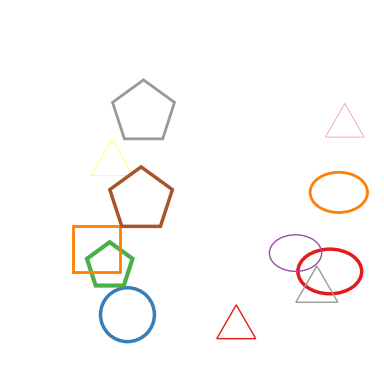[{"shape": "oval", "thickness": 2.5, "radius": 0.41, "center": [0.857, 0.295]}, {"shape": "triangle", "thickness": 1, "radius": 0.29, "center": [0.614, 0.15]}, {"shape": "circle", "thickness": 2.5, "radius": 0.35, "center": [0.331, 0.183]}, {"shape": "pentagon", "thickness": 3, "radius": 0.31, "center": [0.285, 0.309]}, {"shape": "oval", "thickness": 1, "radius": 0.34, "center": [0.768, 0.343]}, {"shape": "square", "thickness": 2, "radius": 0.3, "center": [0.25, 0.353]}, {"shape": "oval", "thickness": 2, "radius": 0.37, "center": [0.88, 0.5]}, {"shape": "triangle", "thickness": 0.5, "radius": 0.31, "center": [0.291, 0.575]}, {"shape": "pentagon", "thickness": 2.5, "radius": 0.43, "center": [0.367, 0.481]}, {"shape": "triangle", "thickness": 0.5, "radius": 0.29, "center": [0.896, 0.673]}, {"shape": "pentagon", "thickness": 2, "radius": 0.42, "center": [0.373, 0.708]}, {"shape": "triangle", "thickness": 1, "radius": 0.31, "center": [0.823, 0.246]}]